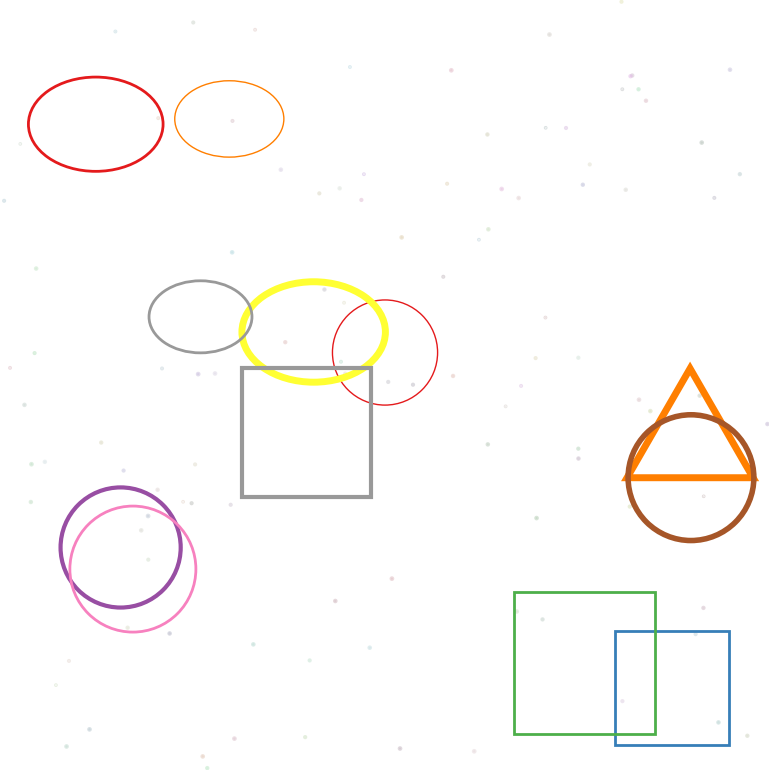[{"shape": "circle", "thickness": 0.5, "radius": 0.34, "center": [0.5, 0.542]}, {"shape": "oval", "thickness": 1, "radius": 0.44, "center": [0.124, 0.839]}, {"shape": "square", "thickness": 1, "radius": 0.37, "center": [0.873, 0.107]}, {"shape": "square", "thickness": 1, "radius": 0.46, "center": [0.759, 0.139]}, {"shape": "circle", "thickness": 1.5, "radius": 0.39, "center": [0.157, 0.289]}, {"shape": "triangle", "thickness": 2.5, "radius": 0.47, "center": [0.896, 0.427]}, {"shape": "oval", "thickness": 0.5, "radius": 0.35, "center": [0.298, 0.846]}, {"shape": "oval", "thickness": 2.5, "radius": 0.47, "center": [0.407, 0.569]}, {"shape": "circle", "thickness": 2, "radius": 0.41, "center": [0.897, 0.38]}, {"shape": "circle", "thickness": 1, "radius": 0.41, "center": [0.173, 0.261]}, {"shape": "oval", "thickness": 1, "radius": 0.33, "center": [0.26, 0.589]}, {"shape": "square", "thickness": 1.5, "radius": 0.42, "center": [0.398, 0.438]}]